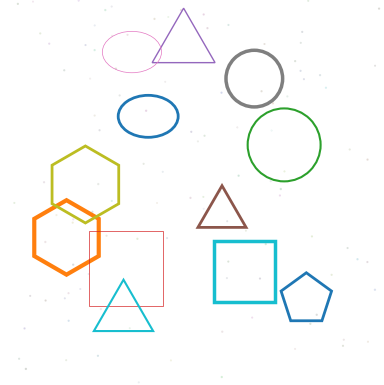[{"shape": "pentagon", "thickness": 2, "radius": 0.34, "center": [0.796, 0.223]}, {"shape": "oval", "thickness": 2, "radius": 0.39, "center": [0.385, 0.698]}, {"shape": "hexagon", "thickness": 3, "radius": 0.48, "center": [0.173, 0.383]}, {"shape": "circle", "thickness": 1.5, "radius": 0.47, "center": [0.738, 0.624]}, {"shape": "square", "thickness": 0.5, "radius": 0.48, "center": [0.328, 0.302]}, {"shape": "triangle", "thickness": 1, "radius": 0.47, "center": [0.477, 0.884]}, {"shape": "triangle", "thickness": 2, "radius": 0.36, "center": [0.577, 0.445]}, {"shape": "oval", "thickness": 0.5, "radius": 0.38, "center": [0.343, 0.865]}, {"shape": "circle", "thickness": 2.5, "radius": 0.37, "center": [0.661, 0.796]}, {"shape": "hexagon", "thickness": 2, "radius": 0.5, "center": [0.222, 0.521]}, {"shape": "square", "thickness": 2.5, "radius": 0.39, "center": [0.636, 0.295]}, {"shape": "triangle", "thickness": 1.5, "radius": 0.44, "center": [0.321, 0.185]}]